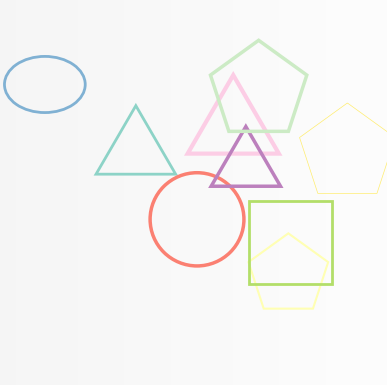[{"shape": "triangle", "thickness": 2, "radius": 0.59, "center": [0.351, 0.607]}, {"shape": "pentagon", "thickness": 1.5, "radius": 0.54, "center": [0.744, 0.286]}, {"shape": "circle", "thickness": 2.5, "radius": 0.61, "center": [0.508, 0.43]}, {"shape": "oval", "thickness": 2, "radius": 0.52, "center": [0.116, 0.781]}, {"shape": "square", "thickness": 2, "radius": 0.54, "center": [0.751, 0.37]}, {"shape": "triangle", "thickness": 3, "radius": 0.68, "center": [0.602, 0.669]}, {"shape": "triangle", "thickness": 2.5, "radius": 0.52, "center": [0.634, 0.568]}, {"shape": "pentagon", "thickness": 2.5, "radius": 0.65, "center": [0.667, 0.765]}, {"shape": "pentagon", "thickness": 0.5, "radius": 0.65, "center": [0.896, 0.603]}]